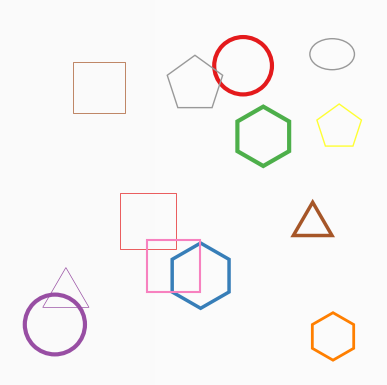[{"shape": "circle", "thickness": 3, "radius": 0.37, "center": [0.627, 0.829]}, {"shape": "square", "thickness": 0.5, "radius": 0.36, "center": [0.382, 0.427]}, {"shape": "hexagon", "thickness": 2.5, "radius": 0.42, "center": [0.518, 0.284]}, {"shape": "hexagon", "thickness": 3, "radius": 0.39, "center": [0.679, 0.646]}, {"shape": "triangle", "thickness": 0.5, "radius": 0.34, "center": [0.17, 0.236]}, {"shape": "circle", "thickness": 3, "radius": 0.39, "center": [0.142, 0.157]}, {"shape": "hexagon", "thickness": 2, "radius": 0.31, "center": [0.859, 0.126]}, {"shape": "pentagon", "thickness": 1, "radius": 0.3, "center": [0.875, 0.669]}, {"shape": "square", "thickness": 0.5, "radius": 0.33, "center": [0.255, 0.773]}, {"shape": "triangle", "thickness": 2.5, "radius": 0.29, "center": [0.807, 0.417]}, {"shape": "square", "thickness": 1.5, "radius": 0.34, "center": [0.448, 0.309]}, {"shape": "oval", "thickness": 1, "radius": 0.29, "center": [0.857, 0.859]}, {"shape": "pentagon", "thickness": 1, "radius": 0.38, "center": [0.503, 0.781]}]